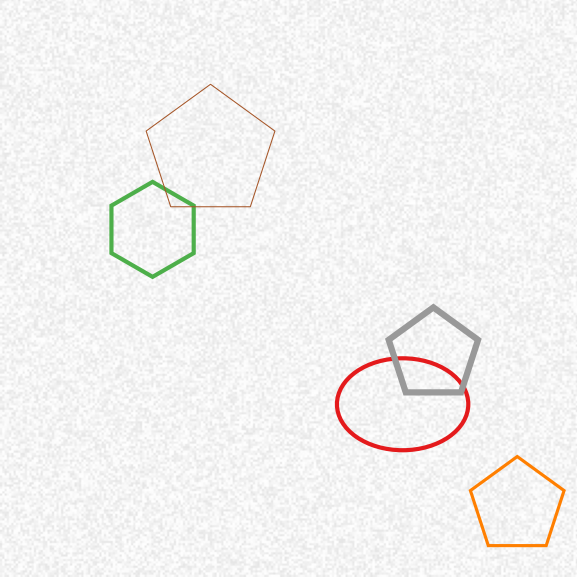[{"shape": "oval", "thickness": 2, "radius": 0.57, "center": [0.697, 0.299]}, {"shape": "hexagon", "thickness": 2, "radius": 0.41, "center": [0.264, 0.602]}, {"shape": "pentagon", "thickness": 1.5, "radius": 0.43, "center": [0.896, 0.123]}, {"shape": "pentagon", "thickness": 0.5, "radius": 0.59, "center": [0.365, 0.736]}, {"shape": "pentagon", "thickness": 3, "radius": 0.41, "center": [0.75, 0.385]}]